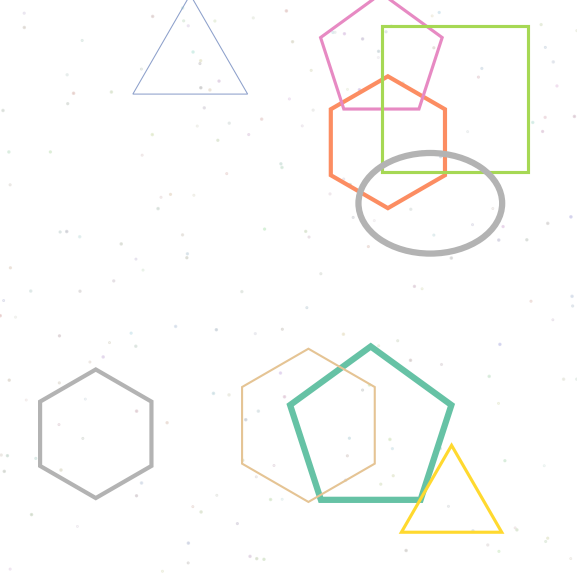[{"shape": "pentagon", "thickness": 3, "radius": 0.73, "center": [0.642, 0.252]}, {"shape": "hexagon", "thickness": 2, "radius": 0.57, "center": [0.672, 0.753]}, {"shape": "triangle", "thickness": 0.5, "radius": 0.57, "center": [0.329, 0.894]}, {"shape": "pentagon", "thickness": 1.5, "radius": 0.55, "center": [0.66, 0.9]}, {"shape": "square", "thickness": 1.5, "radius": 0.63, "center": [0.788, 0.827]}, {"shape": "triangle", "thickness": 1.5, "radius": 0.5, "center": [0.782, 0.128]}, {"shape": "hexagon", "thickness": 1, "radius": 0.66, "center": [0.534, 0.263]}, {"shape": "hexagon", "thickness": 2, "radius": 0.56, "center": [0.166, 0.248]}, {"shape": "oval", "thickness": 3, "radius": 0.62, "center": [0.745, 0.647]}]